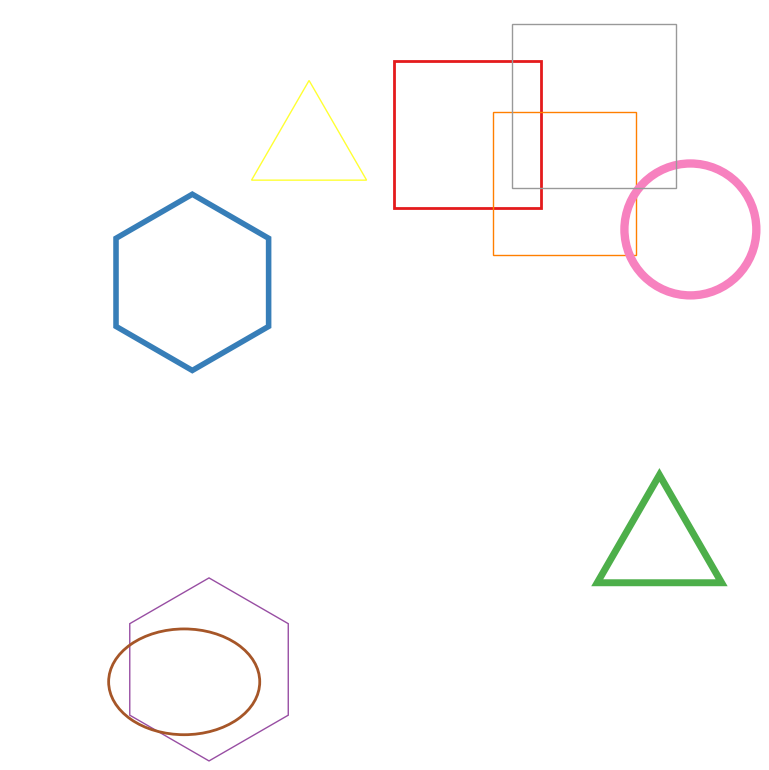[{"shape": "square", "thickness": 1, "radius": 0.48, "center": [0.607, 0.826]}, {"shape": "hexagon", "thickness": 2, "radius": 0.57, "center": [0.25, 0.633]}, {"shape": "triangle", "thickness": 2.5, "radius": 0.47, "center": [0.856, 0.29]}, {"shape": "hexagon", "thickness": 0.5, "radius": 0.59, "center": [0.271, 0.131]}, {"shape": "square", "thickness": 0.5, "radius": 0.47, "center": [0.733, 0.762]}, {"shape": "triangle", "thickness": 0.5, "radius": 0.43, "center": [0.401, 0.809]}, {"shape": "oval", "thickness": 1, "radius": 0.49, "center": [0.239, 0.115]}, {"shape": "circle", "thickness": 3, "radius": 0.43, "center": [0.897, 0.702]}, {"shape": "square", "thickness": 0.5, "radius": 0.53, "center": [0.772, 0.862]}]